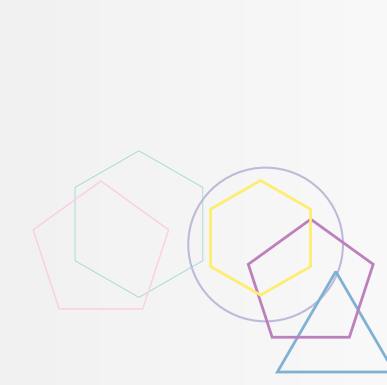[{"shape": "hexagon", "thickness": 0.5, "radius": 0.95, "center": [0.359, 0.418]}, {"shape": "circle", "thickness": 1.5, "radius": 1.0, "center": [0.685, 0.365]}, {"shape": "triangle", "thickness": 2, "radius": 0.87, "center": [0.867, 0.121]}, {"shape": "pentagon", "thickness": 1, "radius": 0.92, "center": [0.26, 0.346]}, {"shape": "pentagon", "thickness": 2, "radius": 0.85, "center": [0.802, 0.261]}, {"shape": "hexagon", "thickness": 2, "radius": 0.74, "center": [0.672, 0.382]}]